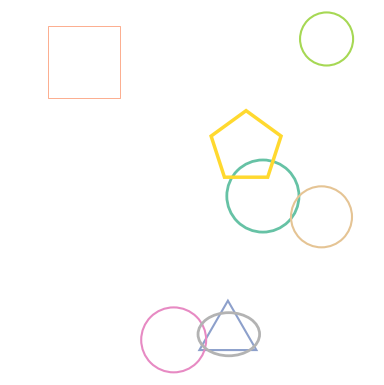[{"shape": "circle", "thickness": 2, "radius": 0.47, "center": [0.683, 0.491]}, {"shape": "square", "thickness": 0.5, "radius": 0.47, "center": [0.218, 0.839]}, {"shape": "triangle", "thickness": 1.5, "radius": 0.43, "center": [0.592, 0.133]}, {"shape": "circle", "thickness": 1.5, "radius": 0.42, "center": [0.451, 0.117]}, {"shape": "circle", "thickness": 1.5, "radius": 0.34, "center": [0.848, 0.899]}, {"shape": "pentagon", "thickness": 2.5, "radius": 0.48, "center": [0.639, 0.617]}, {"shape": "circle", "thickness": 1.5, "radius": 0.4, "center": [0.835, 0.437]}, {"shape": "oval", "thickness": 2, "radius": 0.4, "center": [0.594, 0.132]}]